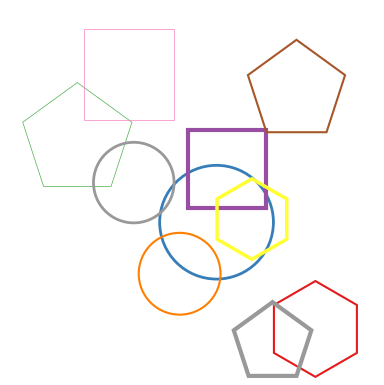[{"shape": "hexagon", "thickness": 1.5, "radius": 0.62, "center": [0.819, 0.146]}, {"shape": "circle", "thickness": 2, "radius": 0.74, "center": [0.562, 0.423]}, {"shape": "pentagon", "thickness": 0.5, "radius": 0.75, "center": [0.201, 0.636]}, {"shape": "square", "thickness": 3, "radius": 0.51, "center": [0.589, 0.562]}, {"shape": "circle", "thickness": 1.5, "radius": 0.53, "center": [0.467, 0.289]}, {"shape": "hexagon", "thickness": 2.5, "radius": 0.52, "center": [0.654, 0.431]}, {"shape": "pentagon", "thickness": 1.5, "radius": 0.66, "center": [0.77, 0.764]}, {"shape": "square", "thickness": 0.5, "radius": 0.59, "center": [0.335, 0.807]}, {"shape": "pentagon", "thickness": 3, "radius": 0.53, "center": [0.708, 0.109]}, {"shape": "circle", "thickness": 2, "radius": 0.52, "center": [0.348, 0.526]}]